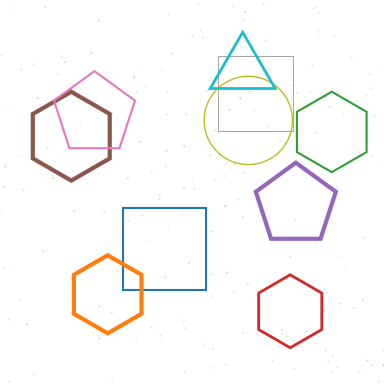[{"shape": "square", "thickness": 1.5, "radius": 0.54, "center": [0.427, 0.353]}, {"shape": "hexagon", "thickness": 3, "radius": 0.51, "center": [0.28, 0.236]}, {"shape": "hexagon", "thickness": 1.5, "radius": 0.52, "center": [0.862, 0.657]}, {"shape": "hexagon", "thickness": 2, "radius": 0.47, "center": [0.754, 0.191]}, {"shape": "pentagon", "thickness": 3, "radius": 0.55, "center": [0.768, 0.468]}, {"shape": "hexagon", "thickness": 3, "radius": 0.58, "center": [0.185, 0.646]}, {"shape": "pentagon", "thickness": 1.5, "radius": 0.55, "center": [0.245, 0.705]}, {"shape": "square", "thickness": 0.5, "radius": 0.49, "center": [0.664, 0.758]}, {"shape": "circle", "thickness": 1, "radius": 0.57, "center": [0.645, 0.687]}, {"shape": "triangle", "thickness": 2, "radius": 0.49, "center": [0.63, 0.819]}]